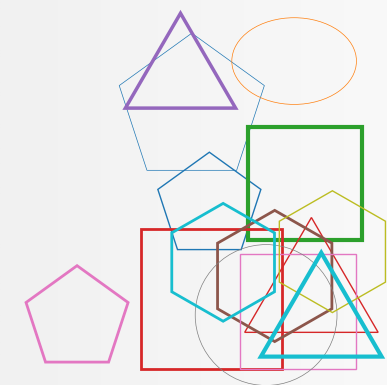[{"shape": "pentagon", "thickness": 0.5, "radius": 0.98, "center": [0.495, 0.717]}, {"shape": "pentagon", "thickness": 1, "radius": 0.7, "center": [0.54, 0.465]}, {"shape": "oval", "thickness": 0.5, "radius": 0.8, "center": [0.759, 0.841]}, {"shape": "square", "thickness": 3, "radius": 0.74, "center": [0.787, 0.523]}, {"shape": "square", "thickness": 2, "radius": 0.91, "center": [0.545, 0.223]}, {"shape": "triangle", "thickness": 1, "radius": 0.99, "center": [0.804, 0.236]}, {"shape": "triangle", "thickness": 2.5, "radius": 0.82, "center": [0.466, 0.801]}, {"shape": "hexagon", "thickness": 2, "radius": 0.85, "center": [0.709, 0.283]}, {"shape": "pentagon", "thickness": 2, "radius": 0.69, "center": [0.199, 0.171]}, {"shape": "square", "thickness": 1, "radius": 0.75, "center": [0.77, 0.191]}, {"shape": "circle", "thickness": 0.5, "radius": 0.91, "center": [0.687, 0.182]}, {"shape": "hexagon", "thickness": 1, "radius": 0.79, "center": [0.858, 0.346]}, {"shape": "hexagon", "thickness": 2, "radius": 0.77, "center": [0.576, 0.319]}, {"shape": "triangle", "thickness": 3, "radius": 0.9, "center": [0.829, 0.164]}]